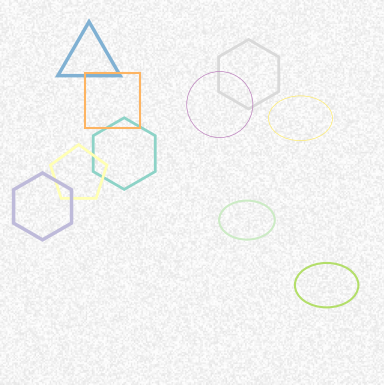[{"shape": "hexagon", "thickness": 2, "radius": 0.47, "center": [0.323, 0.601]}, {"shape": "pentagon", "thickness": 2, "radius": 0.39, "center": [0.204, 0.547]}, {"shape": "hexagon", "thickness": 2.5, "radius": 0.43, "center": [0.111, 0.464]}, {"shape": "triangle", "thickness": 2.5, "radius": 0.47, "center": [0.231, 0.85]}, {"shape": "square", "thickness": 1.5, "radius": 0.36, "center": [0.291, 0.739]}, {"shape": "oval", "thickness": 1.5, "radius": 0.41, "center": [0.848, 0.259]}, {"shape": "hexagon", "thickness": 2, "radius": 0.45, "center": [0.646, 0.807]}, {"shape": "circle", "thickness": 0.5, "radius": 0.43, "center": [0.571, 0.728]}, {"shape": "oval", "thickness": 1.5, "radius": 0.36, "center": [0.641, 0.428]}, {"shape": "oval", "thickness": 0.5, "radius": 0.42, "center": [0.78, 0.693]}]